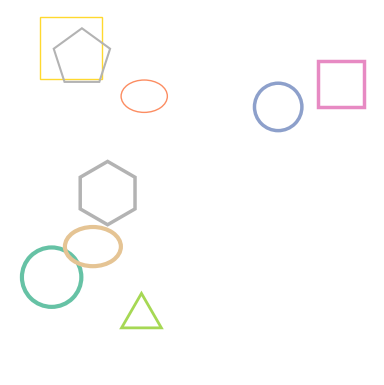[{"shape": "circle", "thickness": 3, "radius": 0.39, "center": [0.134, 0.28]}, {"shape": "oval", "thickness": 1, "radius": 0.3, "center": [0.375, 0.75]}, {"shape": "circle", "thickness": 2.5, "radius": 0.31, "center": [0.723, 0.722]}, {"shape": "square", "thickness": 2.5, "radius": 0.3, "center": [0.887, 0.781]}, {"shape": "triangle", "thickness": 2, "radius": 0.3, "center": [0.367, 0.178]}, {"shape": "square", "thickness": 1, "radius": 0.41, "center": [0.184, 0.875]}, {"shape": "oval", "thickness": 3, "radius": 0.36, "center": [0.241, 0.36]}, {"shape": "hexagon", "thickness": 2.5, "radius": 0.41, "center": [0.28, 0.498]}, {"shape": "pentagon", "thickness": 1.5, "radius": 0.38, "center": [0.213, 0.85]}]